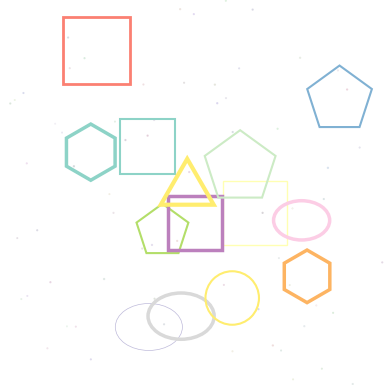[{"shape": "hexagon", "thickness": 2.5, "radius": 0.36, "center": [0.236, 0.605]}, {"shape": "square", "thickness": 1.5, "radius": 0.36, "center": [0.383, 0.619]}, {"shape": "square", "thickness": 1, "radius": 0.42, "center": [0.663, 0.446]}, {"shape": "oval", "thickness": 0.5, "radius": 0.44, "center": [0.387, 0.151]}, {"shape": "square", "thickness": 2, "radius": 0.44, "center": [0.252, 0.869]}, {"shape": "pentagon", "thickness": 1.5, "radius": 0.44, "center": [0.882, 0.741]}, {"shape": "hexagon", "thickness": 2.5, "radius": 0.34, "center": [0.798, 0.282]}, {"shape": "pentagon", "thickness": 1.5, "radius": 0.35, "center": [0.422, 0.4]}, {"shape": "oval", "thickness": 2.5, "radius": 0.36, "center": [0.783, 0.428]}, {"shape": "oval", "thickness": 2.5, "radius": 0.43, "center": [0.47, 0.179]}, {"shape": "square", "thickness": 2.5, "radius": 0.35, "center": [0.507, 0.421]}, {"shape": "pentagon", "thickness": 1.5, "radius": 0.48, "center": [0.624, 0.565]}, {"shape": "triangle", "thickness": 3, "radius": 0.4, "center": [0.486, 0.508]}, {"shape": "circle", "thickness": 1.5, "radius": 0.35, "center": [0.603, 0.226]}]